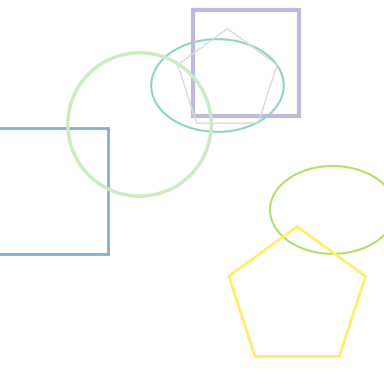[{"shape": "oval", "thickness": 1.5, "radius": 0.86, "center": [0.565, 0.778]}, {"shape": "square", "thickness": 3, "radius": 0.69, "center": [0.639, 0.836]}, {"shape": "square", "thickness": 2, "radius": 0.81, "center": [0.117, 0.503]}, {"shape": "oval", "thickness": 1.5, "radius": 0.81, "center": [0.864, 0.455]}, {"shape": "pentagon", "thickness": 1, "radius": 0.68, "center": [0.591, 0.79]}, {"shape": "circle", "thickness": 2.5, "radius": 0.93, "center": [0.362, 0.677]}, {"shape": "pentagon", "thickness": 2, "radius": 0.93, "center": [0.772, 0.225]}]